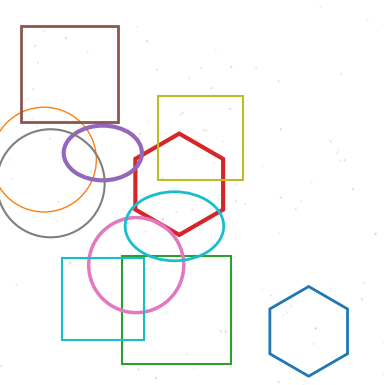[{"shape": "hexagon", "thickness": 2, "radius": 0.58, "center": [0.802, 0.139]}, {"shape": "circle", "thickness": 1, "radius": 0.68, "center": [0.114, 0.585]}, {"shape": "square", "thickness": 1.5, "radius": 0.71, "center": [0.459, 0.195]}, {"shape": "hexagon", "thickness": 3, "radius": 0.66, "center": [0.466, 0.521]}, {"shape": "oval", "thickness": 3, "radius": 0.51, "center": [0.267, 0.603]}, {"shape": "square", "thickness": 2, "radius": 0.63, "center": [0.18, 0.808]}, {"shape": "circle", "thickness": 2.5, "radius": 0.62, "center": [0.354, 0.311]}, {"shape": "circle", "thickness": 1.5, "radius": 0.7, "center": [0.132, 0.524]}, {"shape": "square", "thickness": 1.5, "radius": 0.55, "center": [0.522, 0.642]}, {"shape": "square", "thickness": 1.5, "radius": 0.53, "center": [0.268, 0.223]}, {"shape": "oval", "thickness": 2, "radius": 0.64, "center": [0.453, 0.412]}]